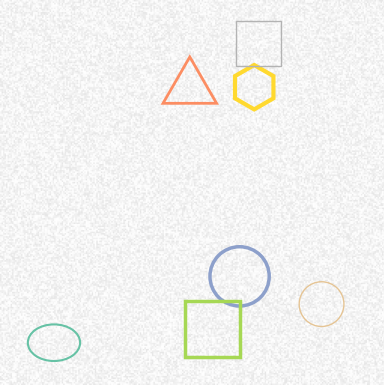[{"shape": "oval", "thickness": 1.5, "radius": 0.34, "center": [0.14, 0.11]}, {"shape": "triangle", "thickness": 2, "radius": 0.4, "center": [0.493, 0.772]}, {"shape": "circle", "thickness": 2.5, "radius": 0.38, "center": [0.622, 0.282]}, {"shape": "square", "thickness": 2.5, "radius": 0.36, "center": [0.552, 0.145]}, {"shape": "hexagon", "thickness": 3, "radius": 0.29, "center": [0.66, 0.774]}, {"shape": "circle", "thickness": 1, "radius": 0.29, "center": [0.835, 0.21]}, {"shape": "square", "thickness": 1, "radius": 0.29, "center": [0.671, 0.888]}]